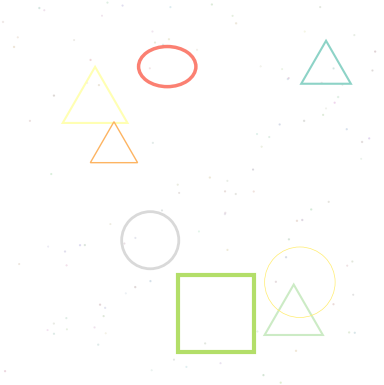[{"shape": "triangle", "thickness": 1.5, "radius": 0.37, "center": [0.847, 0.82]}, {"shape": "triangle", "thickness": 1.5, "radius": 0.49, "center": [0.247, 0.729]}, {"shape": "oval", "thickness": 2.5, "radius": 0.37, "center": [0.434, 0.827]}, {"shape": "triangle", "thickness": 1, "radius": 0.35, "center": [0.296, 0.613]}, {"shape": "square", "thickness": 3, "radius": 0.5, "center": [0.561, 0.186]}, {"shape": "circle", "thickness": 2, "radius": 0.37, "center": [0.39, 0.376]}, {"shape": "triangle", "thickness": 1.5, "radius": 0.44, "center": [0.763, 0.174]}, {"shape": "circle", "thickness": 0.5, "radius": 0.46, "center": [0.779, 0.267]}]